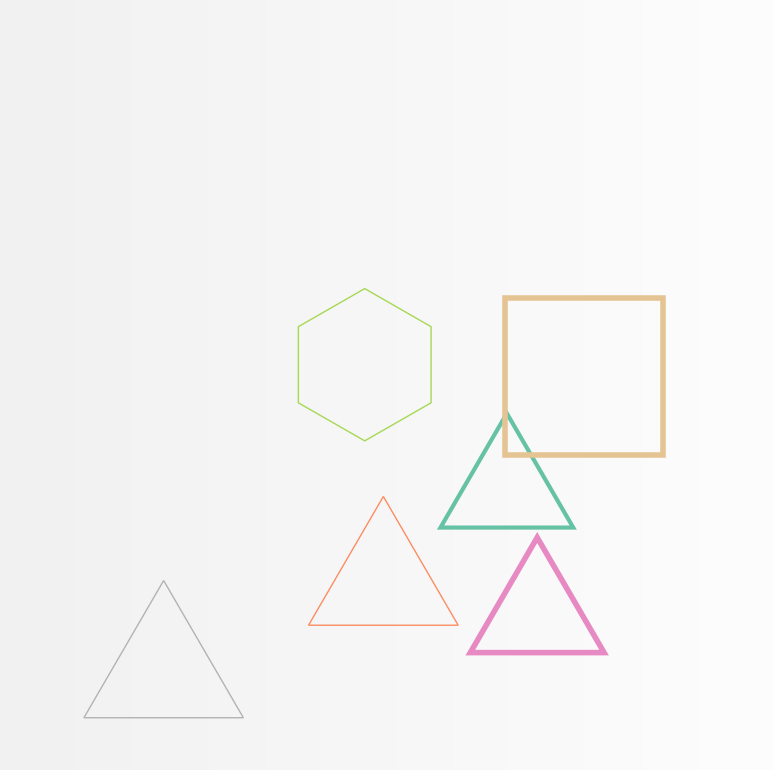[{"shape": "triangle", "thickness": 1.5, "radius": 0.49, "center": [0.654, 0.364]}, {"shape": "triangle", "thickness": 0.5, "radius": 0.56, "center": [0.495, 0.244]}, {"shape": "triangle", "thickness": 2, "radius": 0.5, "center": [0.693, 0.202]}, {"shape": "hexagon", "thickness": 0.5, "radius": 0.49, "center": [0.471, 0.526]}, {"shape": "square", "thickness": 2, "radius": 0.51, "center": [0.753, 0.511]}, {"shape": "triangle", "thickness": 0.5, "radius": 0.59, "center": [0.211, 0.127]}]